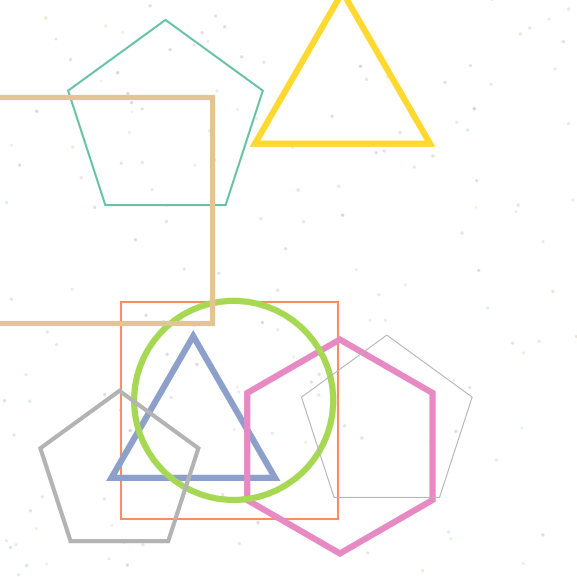[{"shape": "pentagon", "thickness": 1, "radius": 0.89, "center": [0.287, 0.787]}, {"shape": "square", "thickness": 1, "radius": 0.94, "center": [0.397, 0.288]}, {"shape": "triangle", "thickness": 3, "radius": 0.82, "center": [0.335, 0.253]}, {"shape": "hexagon", "thickness": 3, "radius": 0.93, "center": [0.589, 0.226]}, {"shape": "circle", "thickness": 3, "radius": 0.86, "center": [0.405, 0.306]}, {"shape": "triangle", "thickness": 3, "radius": 0.88, "center": [0.593, 0.838]}, {"shape": "square", "thickness": 2.5, "radius": 0.98, "center": [0.172, 0.636]}, {"shape": "pentagon", "thickness": 0.5, "radius": 0.78, "center": [0.67, 0.263]}, {"shape": "pentagon", "thickness": 2, "radius": 0.72, "center": [0.207, 0.179]}]